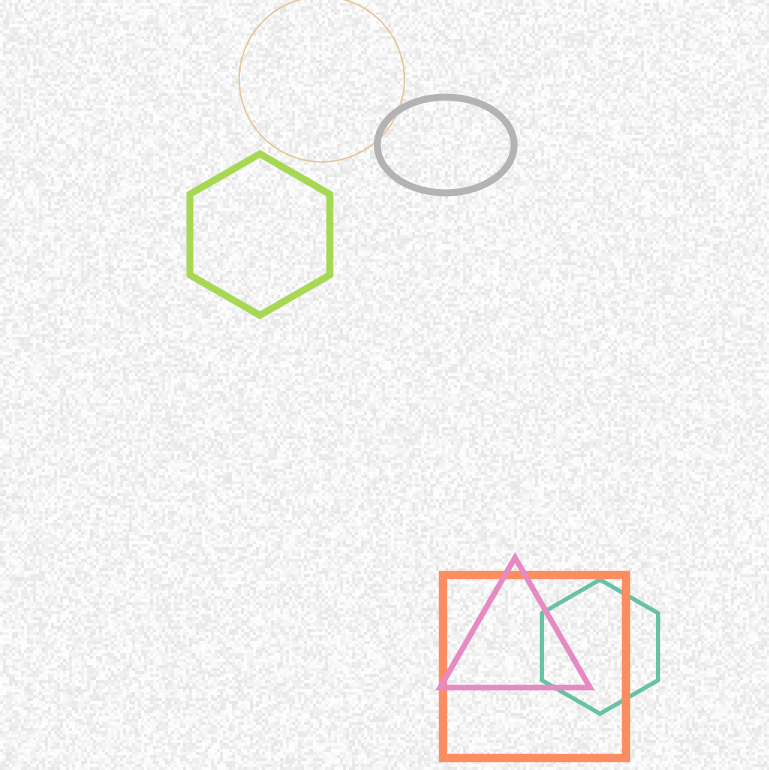[{"shape": "hexagon", "thickness": 1.5, "radius": 0.44, "center": [0.779, 0.16]}, {"shape": "square", "thickness": 3, "radius": 0.59, "center": [0.695, 0.135]}, {"shape": "triangle", "thickness": 2, "radius": 0.56, "center": [0.669, 0.163]}, {"shape": "hexagon", "thickness": 2.5, "radius": 0.52, "center": [0.337, 0.695]}, {"shape": "circle", "thickness": 0.5, "radius": 0.54, "center": [0.418, 0.897]}, {"shape": "oval", "thickness": 2.5, "radius": 0.44, "center": [0.579, 0.812]}]